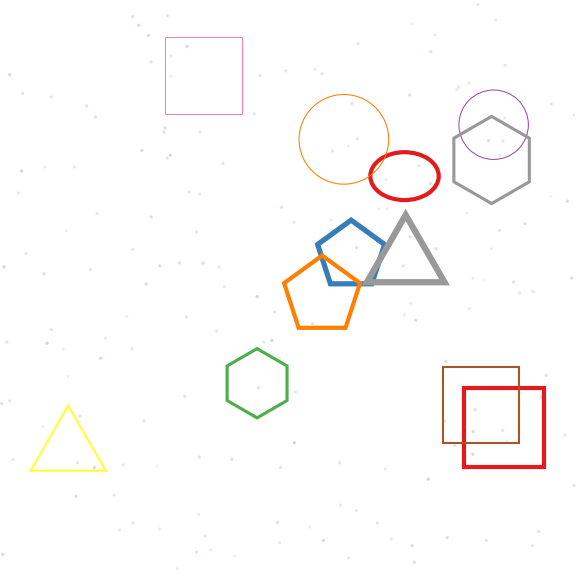[{"shape": "square", "thickness": 2, "radius": 0.34, "center": [0.873, 0.259]}, {"shape": "oval", "thickness": 2, "radius": 0.3, "center": [0.7, 0.694]}, {"shape": "pentagon", "thickness": 2.5, "radius": 0.3, "center": [0.608, 0.557]}, {"shape": "hexagon", "thickness": 1.5, "radius": 0.3, "center": [0.445, 0.336]}, {"shape": "circle", "thickness": 0.5, "radius": 0.3, "center": [0.855, 0.783]}, {"shape": "circle", "thickness": 0.5, "radius": 0.39, "center": [0.595, 0.758]}, {"shape": "pentagon", "thickness": 2, "radius": 0.35, "center": [0.558, 0.487]}, {"shape": "triangle", "thickness": 1, "radius": 0.38, "center": [0.118, 0.222]}, {"shape": "square", "thickness": 1, "radius": 0.33, "center": [0.832, 0.297]}, {"shape": "square", "thickness": 0.5, "radius": 0.33, "center": [0.352, 0.869]}, {"shape": "hexagon", "thickness": 1.5, "radius": 0.38, "center": [0.851, 0.722]}, {"shape": "triangle", "thickness": 3, "radius": 0.39, "center": [0.702, 0.549]}]